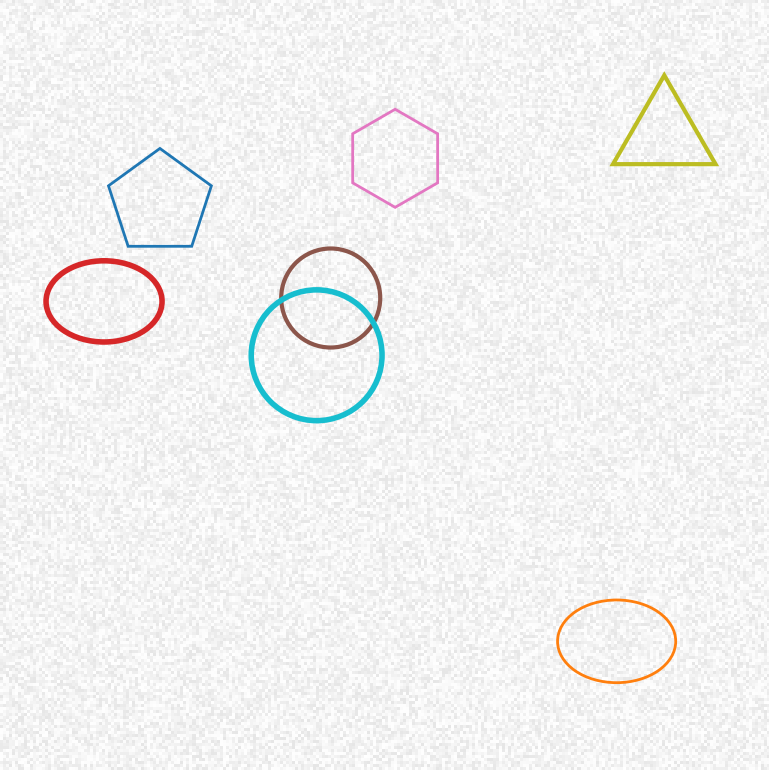[{"shape": "pentagon", "thickness": 1, "radius": 0.35, "center": [0.208, 0.737]}, {"shape": "oval", "thickness": 1, "radius": 0.38, "center": [0.801, 0.167]}, {"shape": "oval", "thickness": 2, "radius": 0.38, "center": [0.135, 0.609]}, {"shape": "circle", "thickness": 1.5, "radius": 0.32, "center": [0.429, 0.613]}, {"shape": "hexagon", "thickness": 1, "radius": 0.32, "center": [0.513, 0.794]}, {"shape": "triangle", "thickness": 1.5, "radius": 0.38, "center": [0.863, 0.825]}, {"shape": "circle", "thickness": 2, "radius": 0.42, "center": [0.411, 0.539]}]